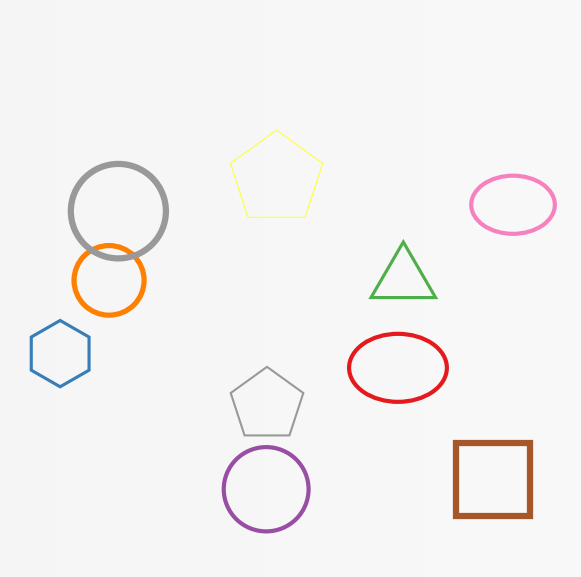[{"shape": "oval", "thickness": 2, "radius": 0.42, "center": [0.685, 0.362]}, {"shape": "hexagon", "thickness": 1.5, "radius": 0.29, "center": [0.103, 0.387]}, {"shape": "triangle", "thickness": 1.5, "radius": 0.32, "center": [0.694, 0.516]}, {"shape": "circle", "thickness": 2, "radius": 0.36, "center": [0.458, 0.152]}, {"shape": "circle", "thickness": 2.5, "radius": 0.3, "center": [0.188, 0.514]}, {"shape": "pentagon", "thickness": 0.5, "radius": 0.42, "center": [0.476, 0.69]}, {"shape": "square", "thickness": 3, "radius": 0.32, "center": [0.848, 0.169]}, {"shape": "oval", "thickness": 2, "radius": 0.36, "center": [0.883, 0.645]}, {"shape": "circle", "thickness": 3, "radius": 0.41, "center": [0.204, 0.633]}, {"shape": "pentagon", "thickness": 1, "radius": 0.33, "center": [0.459, 0.298]}]